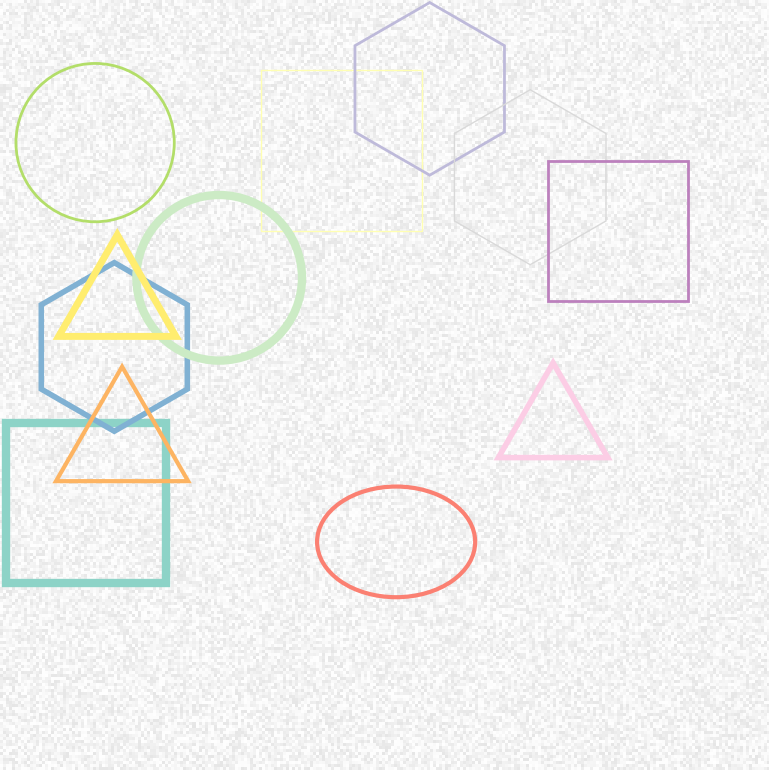[{"shape": "square", "thickness": 3, "radius": 0.52, "center": [0.112, 0.347]}, {"shape": "square", "thickness": 0.5, "radius": 0.52, "center": [0.444, 0.805]}, {"shape": "hexagon", "thickness": 1, "radius": 0.56, "center": [0.558, 0.885]}, {"shape": "oval", "thickness": 1.5, "radius": 0.51, "center": [0.514, 0.296]}, {"shape": "hexagon", "thickness": 2, "radius": 0.55, "center": [0.148, 0.549]}, {"shape": "triangle", "thickness": 1.5, "radius": 0.5, "center": [0.159, 0.425]}, {"shape": "circle", "thickness": 1, "radius": 0.51, "center": [0.124, 0.815]}, {"shape": "triangle", "thickness": 2, "radius": 0.41, "center": [0.718, 0.447]}, {"shape": "hexagon", "thickness": 0.5, "radius": 0.57, "center": [0.689, 0.77]}, {"shape": "square", "thickness": 1, "radius": 0.45, "center": [0.802, 0.699]}, {"shape": "circle", "thickness": 3, "radius": 0.54, "center": [0.285, 0.639]}, {"shape": "triangle", "thickness": 2.5, "radius": 0.44, "center": [0.152, 0.607]}]